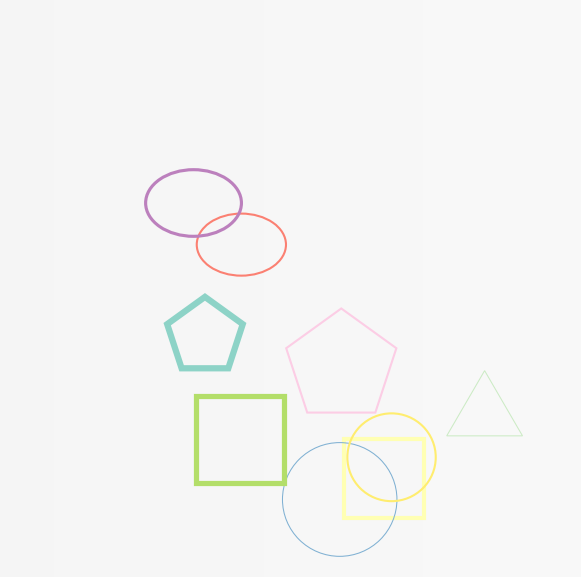[{"shape": "pentagon", "thickness": 3, "radius": 0.34, "center": [0.353, 0.417]}, {"shape": "square", "thickness": 2, "radius": 0.34, "center": [0.661, 0.171]}, {"shape": "oval", "thickness": 1, "radius": 0.38, "center": [0.415, 0.576]}, {"shape": "circle", "thickness": 0.5, "radius": 0.49, "center": [0.584, 0.134]}, {"shape": "square", "thickness": 2.5, "radius": 0.38, "center": [0.413, 0.239]}, {"shape": "pentagon", "thickness": 1, "radius": 0.5, "center": [0.587, 0.365]}, {"shape": "oval", "thickness": 1.5, "radius": 0.41, "center": [0.333, 0.648]}, {"shape": "triangle", "thickness": 0.5, "radius": 0.38, "center": [0.834, 0.282]}, {"shape": "circle", "thickness": 1, "radius": 0.38, "center": [0.674, 0.207]}]